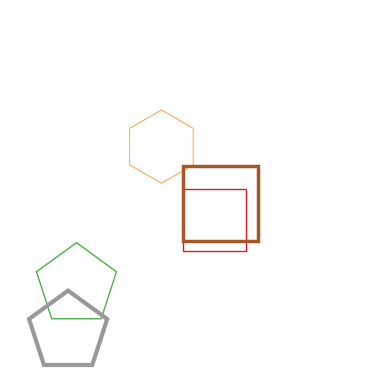[{"shape": "square", "thickness": 1, "radius": 0.41, "center": [0.558, 0.429]}, {"shape": "pentagon", "thickness": 1, "radius": 0.55, "center": [0.199, 0.26]}, {"shape": "hexagon", "thickness": 0.5, "radius": 0.48, "center": [0.419, 0.619]}, {"shape": "square", "thickness": 2.5, "radius": 0.48, "center": [0.573, 0.471]}, {"shape": "pentagon", "thickness": 3, "radius": 0.53, "center": [0.177, 0.138]}]